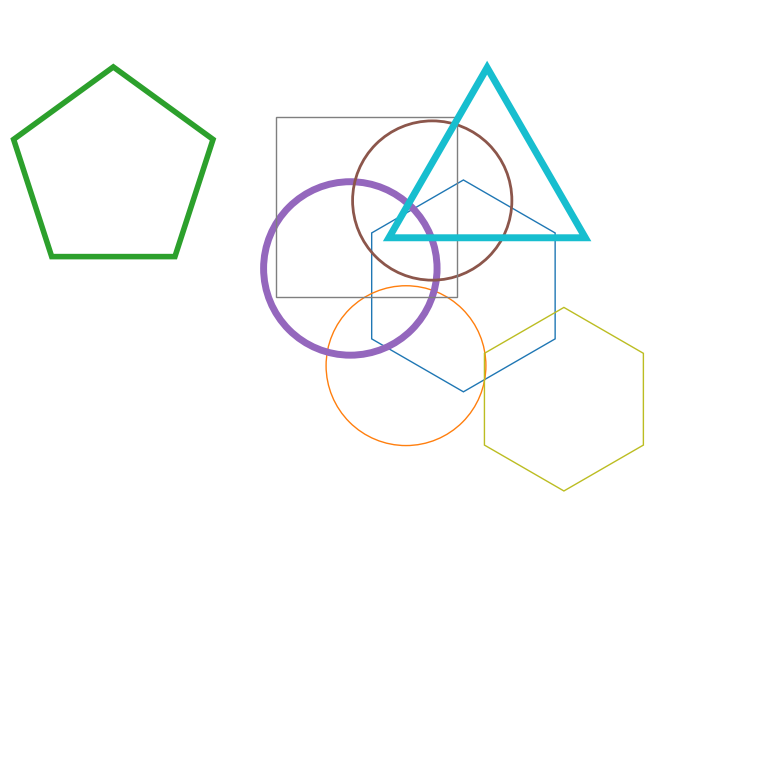[{"shape": "hexagon", "thickness": 0.5, "radius": 0.69, "center": [0.602, 0.629]}, {"shape": "circle", "thickness": 0.5, "radius": 0.52, "center": [0.527, 0.525]}, {"shape": "pentagon", "thickness": 2, "radius": 0.68, "center": [0.147, 0.777]}, {"shape": "circle", "thickness": 2.5, "radius": 0.56, "center": [0.455, 0.651]}, {"shape": "circle", "thickness": 1, "radius": 0.52, "center": [0.561, 0.74]}, {"shape": "square", "thickness": 0.5, "radius": 0.59, "center": [0.476, 0.731]}, {"shape": "hexagon", "thickness": 0.5, "radius": 0.6, "center": [0.732, 0.482]}, {"shape": "triangle", "thickness": 2.5, "radius": 0.74, "center": [0.633, 0.765]}]